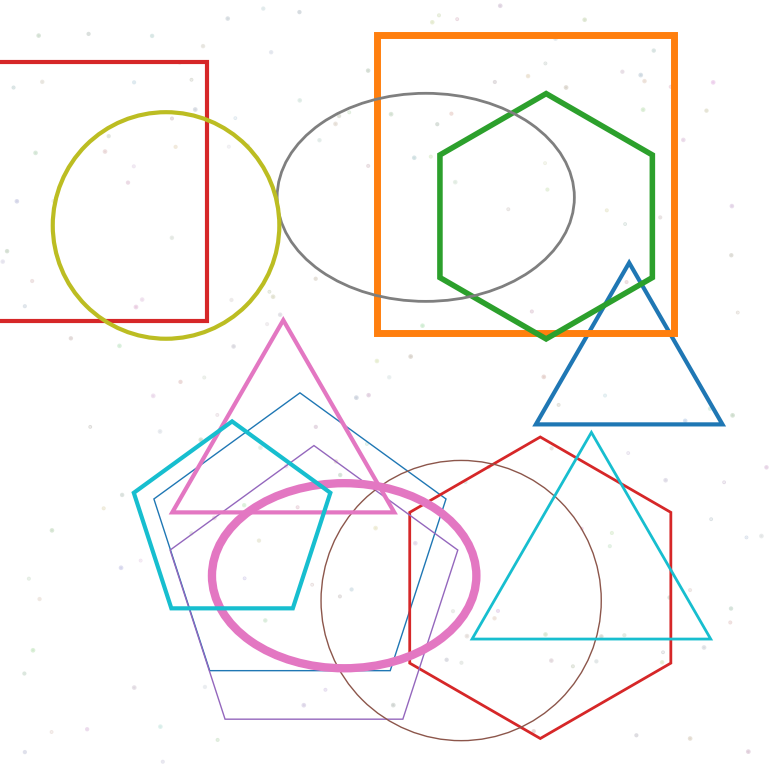[{"shape": "pentagon", "thickness": 0.5, "radius": 1.0, "center": [0.39, 0.29]}, {"shape": "triangle", "thickness": 1.5, "radius": 0.7, "center": [0.817, 0.519]}, {"shape": "square", "thickness": 2.5, "radius": 0.97, "center": [0.682, 0.761]}, {"shape": "hexagon", "thickness": 2, "radius": 0.8, "center": [0.709, 0.719]}, {"shape": "hexagon", "thickness": 1, "radius": 0.98, "center": [0.702, 0.237]}, {"shape": "square", "thickness": 1.5, "radius": 0.84, "center": [0.101, 0.751]}, {"shape": "pentagon", "thickness": 0.5, "radius": 0.98, "center": [0.408, 0.225]}, {"shape": "circle", "thickness": 0.5, "radius": 0.91, "center": [0.599, 0.22]}, {"shape": "oval", "thickness": 3, "radius": 0.86, "center": [0.447, 0.252]}, {"shape": "triangle", "thickness": 1.5, "radius": 0.83, "center": [0.368, 0.418]}, {"shape": "oval", "thickness": 1, "radius": 0.97, "center": [0.553, 0.744]}, {"shape": "circle", "thickness": 1.5, "radius": 0.74, "center": [0.216, 0.707]}, {"shape": "pentagon", "thickness": 1.5, "radius": 0.67, "center": [0.301, 0.319]}, {"shape": "triangle", "thickness": 1, "radius": 0.89, "center": [0.768, 0.26]}]